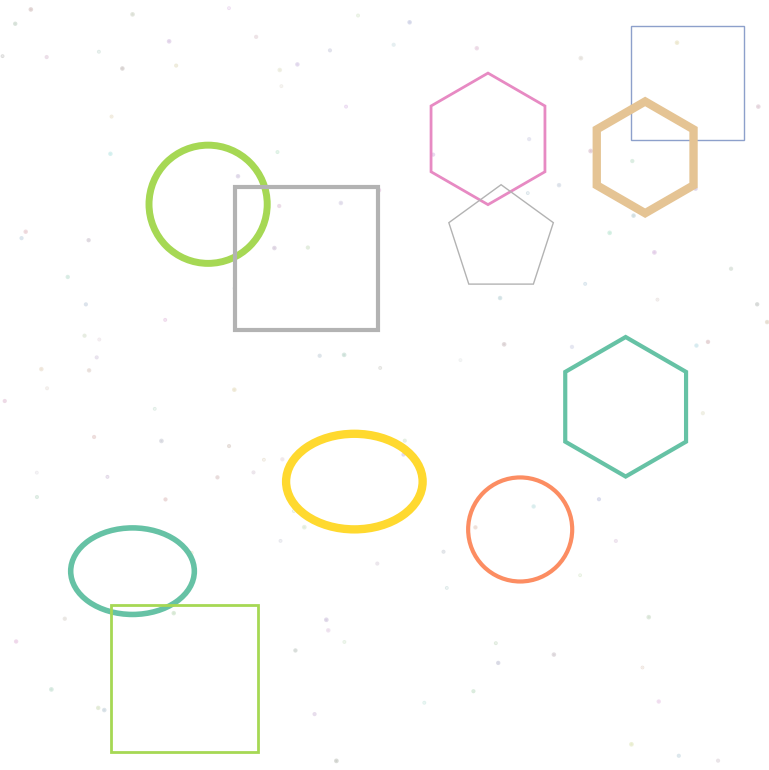[{"shape": "hexagon", "thickness": 1.5, "radius": 0.45, "center": [0.813, 0.472]}, {"shape": "oval", "thickness": 2, "radius": 0.4, "center": [0.172, 0.258]}, {"shape": "circle", "thickness": 1.5, "radius": 0.34, "center": [0.676, 0.312]}, {"shape": "square", "thickness": 0.5, "radius": 0.37, "center": [0.893, 0.892]}, {"shape": "hexagon", "thickness": 1, "radius": 0.43, "center": [0.634, 0.82]}, {"shape": "circle", "thickness": 2.5, "radius": 0.38, "center": [0.27, 0.735]}, {"shape": "square", "thickness": 1, "radius": 0.48, "center": [0.239, 0.119]}, {"shape": "oval", "thickness": 3, "radius": 0.44, "center": [0.46, 0.375]}, {"shape": "hexagon", "thickness": 3, "radius": 0.36, "center": [0.838, 0.796]}, {"shape": "pentagon", "thickness": 0.5, "radius": 0.36, "center": [0.651, 0.689]}, {"shape": "square", "thickness": 1.5, "radius": 0.46, "center": [0.399, 0.664]}]